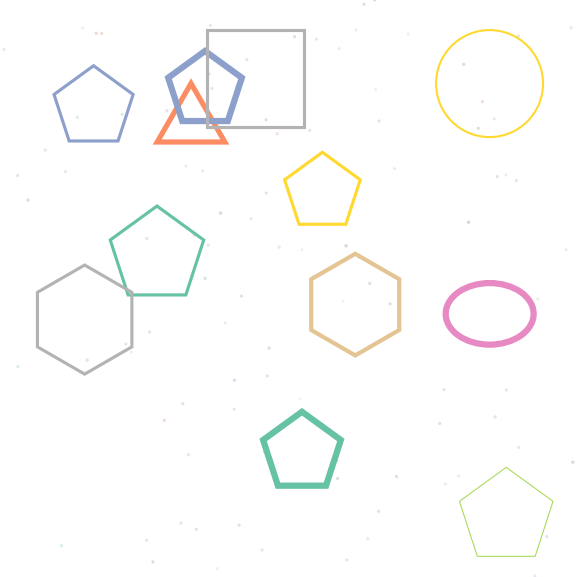[{"shape": "pentagon", "thickness": 3, "radius": 0.35, "center": [0.523, 0.215]}, {"shape": "pentagon", "thickness": 1.5, "radius": 0.43, "center": [0.272, 0.557]}, {"shape": "triangle", "thickness": 2.5, "radius": 0.34, "center": [0.331, 0.787]}, {"shape": "pentagon", "thickness": 3, "radius": 0.34, "center": [0.355, 0.844]}, {"shape": "pentagon", "thickness": 1.5, "radius": 0.36, "center": [0.162, 0.813]}, {"shape": "oval", "thickness": 3, "radius": 0.38, "center": [0.848, 0.456]}, {"shape": "pentagon", "thickness": 0.5, "radius": 0.43, "center": [0.877, 0.105]}, {"shape": "pentagon", "thickness": 1.5, "radius": 0.34, "center": [0.558, 0.667]}, {"shape": "circle", "thickness": 1, "radius": 0.46, "center": [0.848, 0.854]}, {"shape": "hexagon", "thickness": 2, "radius": 0.44, "center": [0.615, 0.472]}, {"shape": "square", "thickness": 1.5, "radius": 0.42, "center": [0.443, 0.863]}, {"shape": "hexagon", "thickness": 1.5, "radius": 0.47, "center": [0.147, 0.446]}]